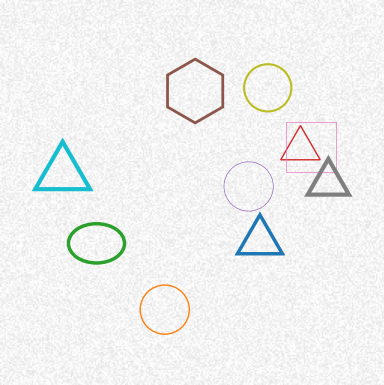[{"shape": "triangle", "thickness": 2.5, "radius": 0.34, "center": [0.675, 0.375]}, {"shape": "circle", "thickness": 1, "radius": 0.32, "center": [0.428, 0.196]}, {"shape": "oval", "thickness": 2.5, "radius": 0.36, "center": [0.251, 0.368]}, {"shape": "triangle", "thickness": 1, "radius": 0.3, "center": [0.78, 0.615]}, {"shape": "circle", "thickness": 0.5, "radius": 0.32, "center": [0.646, 0.516]}, {"shape": "hexagon", "thickness": 2, "radius": 0.41, "center": [0.507, 0.764]}, {"shape": "square", "thickness": 0.5, "radius": 0.32, "center": [0.808, 0.618]}, {"shape": "triangle", "thickness": 3, "radius": 0.31, "center": [0.853, 0.525]}, {"shape": "circle", "thickness": 1.5, "radius": 0.31, "center": [0.695, 0.772]}, {"shape": "triangle", "thickness": 3, "radius": 0.41, "center": [0.163, 0.55]}]